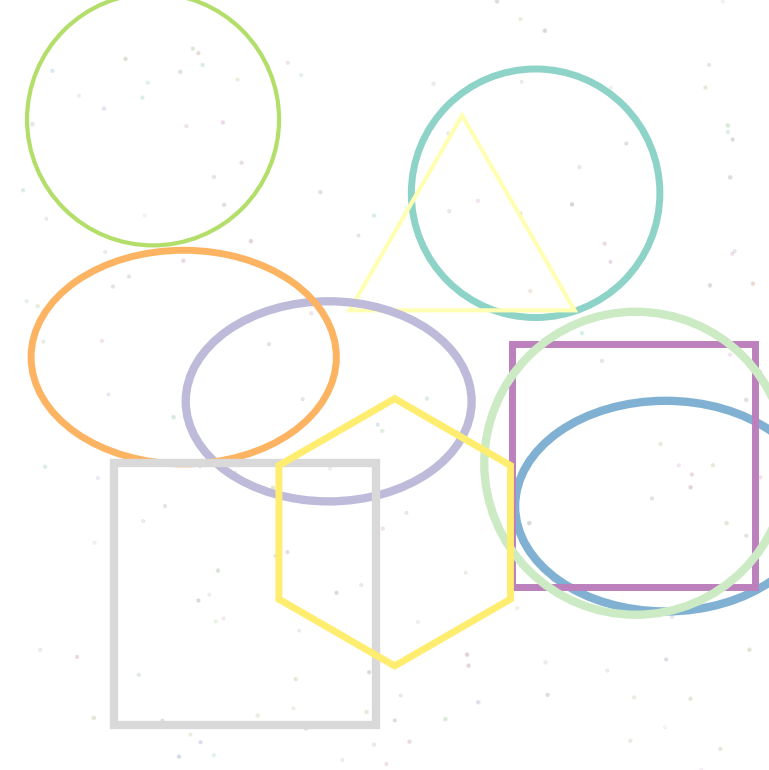[{"shape": "circle", "thickness": 2.5, "radius": 0.81, "center": [0.696, 0.749]}, {"shape": "triangle", "thickness": 1.5, "radius": 0.84, "center": [0.6, 0.681]}, {"shape": "oval", "thickness": 3, "radius": 0.93, "center": [0.427, 0.479]}, {"shape": "oval", "thickness": 3, "radius": 0.98, "center": [0.864, 0.343]}, {"shape": "oval", "thickness": 2.5, "radius": 0.99, "center": [0.239, 0.536]}, {"shape": "circle", "thickness": 1.5, "radius": 0.82, "center": [0.199, 0.845]}, {"shape": "square", "thickness": 3, "radius": 0.85, "center": [0.318, 0.228]}, {"shape": "square", "thickness": 2.5, "radius": 0.79, "center": [0.823, 0.395]}, {"shape": "circle", "thickness": 3, "radius": 0.98, "center": [0.826, 0.398]}, {"shape": "hexagon", "thickness": 2.5, "radius": 0.87, "center": [0.513, 0.309]}]